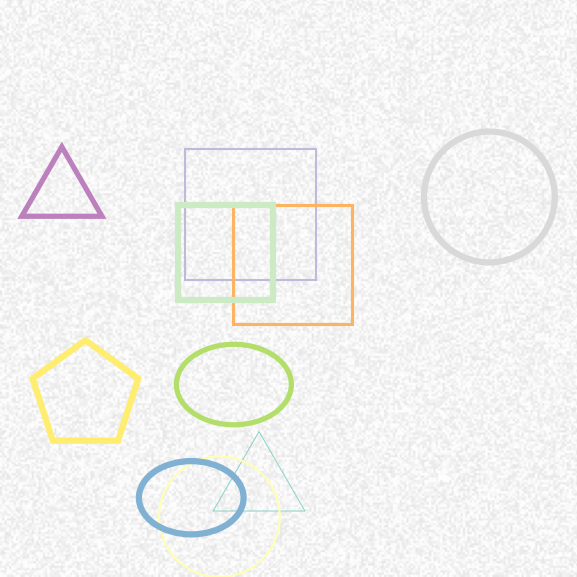[{"shape": "triangle", "thickness": 0.5, "radius": 0.46, "center": [0.449, 0.16]}, {"shape": "circle", "thickness": 1, "radius": 0.52, "center": [0.38, 0.104]}, {"shape": "square", "thickness": 1, "radius": 0.57, "center": [0.433, 0.628]}, {"shape": "oval", "thickness": 3, "radius": 0.45, "center": [0.331, 0.137]}, {"shape": "square", "thickness": 1.5, "radius": 0.52, "center": [0.507, 0.542]}, {"shape": "oval", "thickness": 2.5, "radius": 0.5, "center": [0.405, 0.333]}, {"shape": "circle", "thickness": 3, "radius": 0.57, "center": [0.847, 0.658]}, {"shape": "triangle", "thickness": 2.5, "radius": 0.4, "center": [0.107, 0.665]}, {"shape": "square", "thickness": 3, "radius": 0.41, "center": [0.391, 0.562]}, {"shape": "pentagon", "thickness": 3, "radius": 0.48, "center": [0.148, 0.314]}]